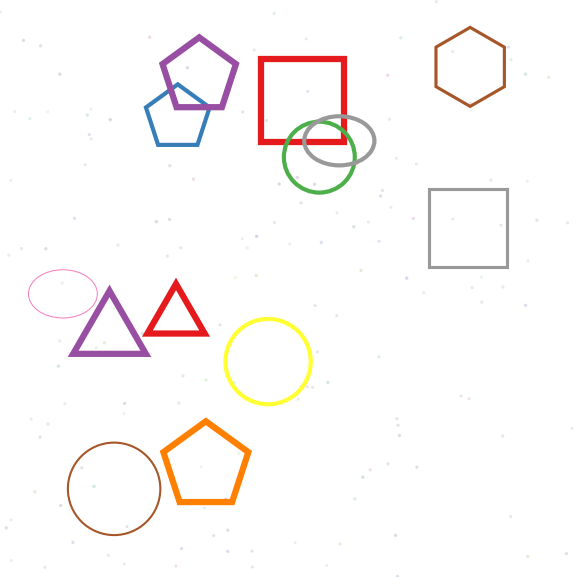[{"shape": "square", "thickness": 3, "radius": 0.36, "center": [0.525, 0.824]}, {"shape": "triangle", "thickness": 3, "radius": 0.29, "center": [0.305, 0.45]}, {"shape": "pentagon", "thickness": 2, "radius": 0.29, "center": [0.308, 0.795]}, {"shape": "circle", "thickness": 2, "radius": 0.31, "center": [0.553, 0.727]}, {"shape": "triangle", "thickness": 3, "radius": 0.36, "center": [0.19, 0.423]}, {"shape": "pentagon", "thickness": 3, "radius": 0.33, "center": [0.345, 0.868]}, {"shape": "pentagon", "thickness": 3, "radius": 0.39, "center": [0.356, 0.192]}, {"shape": "circle", "thickness": 2, "radius": 0.37, "center": [0.464, 0.373]}, {"shape": "circle", "thickness": 1, "radius": 0.4, "center": [0.198, 0.153]}, {"shape": "hexagon", "thickness": 1.5, "radius": 0.34, "center": [0.814, 0.883]}, {"shape": "oval", "thickness": 0.5, "radius": 0.3, "center": [0.109, 0.49]}, {"shape": "square", "thickness": 1.5, "radius": 0.34, "center": [0.81, 0.604]}, {"shape": "oval", "thickness": 2, "radius": 0.3, "center": [0.588, 0.755]}]